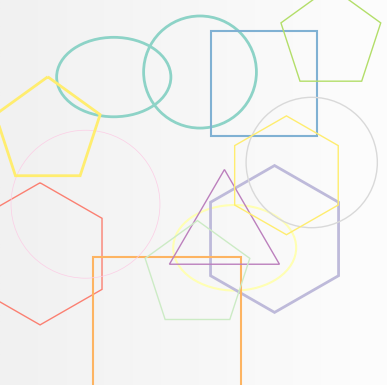[{"shape": "circle", "thickness": 2, "radius": 0.73, "center": [0.516, 0.813]}, {"shape": "oval", "thickness": 2, "radius": 0.74, "center": [0.294, 0.8]}, {"shape": "oval", "thickness": 1.5, "radius": 0.79, "center": [0.606, 0.356]}, {"shape": "hexagon", "thickness": 2, "radius": 0.95, "center": [0.709, 0.379]}, {"shape": "hexagon", "thickness": 1, "radius": 0.92, "center": [0.103, 0.341]}, {"shape": "square", "thickness": 1.5, "radius": 0.68, "center": [0.682, 0.783]}, {"shape": "square", "thickness": 1.5, "radius": 0.96, "center": [0.43, 0.141]}, {"shape": "pentagon", "thickness": 1, "radius": 0.68, "center": [0.854, 0.899]}, {"shape": "circle", "thickness": 0.5, "radius": 0.96, "center": [0.221, 0.47]}, {"shape": "circle", "thickness": 1, "radius": 0.85, "center": [0.804, 0.578]}, {"shape": "triangle", "thickness": 1, "radius": 0.82, "center": [0.579, 0.396]}, {"shape": "pentagon", "thickness": 1, "radius": 0.71, "center": [0.51, 0.285]}, {"shape": "pentagon", "thickness": 2, "radius": 0.71, "center": [0.123, 0.658]}, {"shape": "hexagon", "thickness": 1, "radius": 0.77, "center": [0.739, 0.545]}]